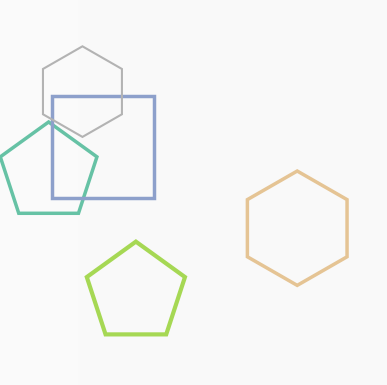[{"shape": "pentagon", "thickness": 2.5, "radius": 0.66, "center": [0.125, 0.552]}, {"shape": "square", "thickness": 2.5, "radius": 0.66, "center": [0.265, 0.618]}, {"shape": "pentagon", "thickness": 3, "radius": 0.67, "center": [0.351, 0.239]}, {"shape": "hexagon", "thickness": 2.5, "radius": 0.74, "center": [0.767, 0.407]}, {"shape": "hexagon", "thickness": 1.5, "radius": 0.59, "center": [0.213, 0.762]}]